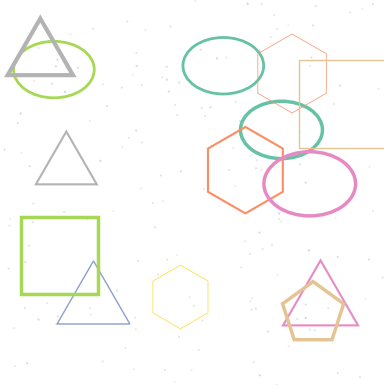[{"shape": "oval", "thickness": 2, "radius": 0.52, "center": [0.58, 0.829]}, {"shape": "oval", "thickness": 2.5, "radius": 0.53, "center": [0.731, 0.663]}, {"shape": "hexagon", "thickness": 1.5, "radius": 0.56, "center": [0.637, 0.558]}, {"shape": "hexagon", "thickness": 0.5, "radius": 0.51, "center": [0.759, 0.809]}, {"shape": "triangle", "thickness": 1, "radius": 0.55, "center": [0.243, 0.213]}, {"shape": "triangle", "thickness": 1.5, "radius": 0.56, "center": [0.833, 0.211]}, {"shape": "oval", "thickness": 2.5, "radius": 0.6, "center": [0.805, 0.523]}, {"shape": "oval", "thickness": 2, "radius": 0.52, "center": [0.14, 0.819]}, {"shape": "square", "thickness": 2.5, "radius": 0.5, "center": [0.154, 0.335]}, {"shape": "hexagon", "thickness": 0.5, "radius": 0.41, "center": [0.469, 0.229]}, {"shape": "square", "thickness": 1, "radius": 0.57, "center": [0.891, 0.73]}, {"shape": "pentagon", "thickness": 2.5, "radius": 0.42, "center": [0.813, 0.185]}, {"shape": "triangle", "thickness": 3, "radius": 0.49, "center": [0.105, 0.854]}, {"shape": "triangle", "thickness": 1.5, "radius": 0.46, "center": [0.172, 0.567]}]